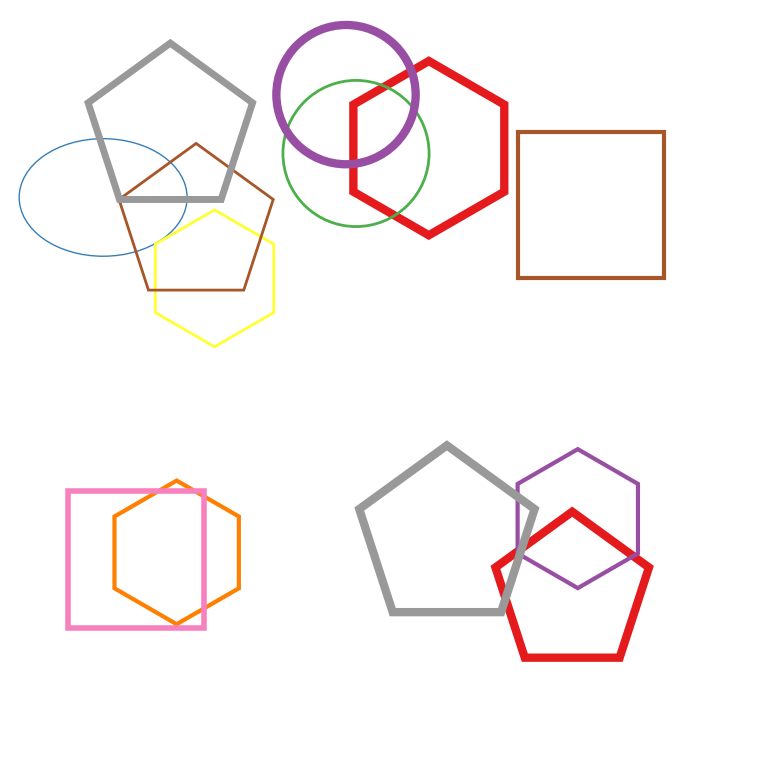[{"shape": "hexagon", "thickness": 3, "radius": 0.57, "center": [0.557, 0.808]}, {"shape": "pentagon", "thickness": 3, "radius": 0.52, "center": [0.743, 0.231]}, {"shape": "oval", "thickness": 0.5, "radius": 0.55, "center": [0.134, 0.744]}, {"shape": "circle", "thickness": 1, "radius": 0.47, "center": [0.462, 0.801]}, {"shape": "hexagon", "thickness": 1.5, "radius": 0.45, "center": [0.75, 0.326]}, {"shape": "circle", "thickness": 3, "radius": 0.45, "center": [0.449, 0.877]}, {"shape": "hexagon", "thickness": 1.5, "radius": 0.47, "center": [0.229, 0.283]}, {"shape": "hexagon", "thickness": 1, "radius": 0.44, "center": [0.279, 0.639]}, {"shape": "square", "thickness": 1.5, "radius": 0.47, "center": [0.767, 0.734]}, {"shape": "pentagon", "thickness": 1, "radius": 0.53, "center": [0.255, 0.708]}, {"shape": "square", "thickness": 2, "radius": 0.44, "center": [0.177, 0.273]}, {"shape": "pentagon", "thickness": 3, "radius": 0.6, "center": [0.58, 0.302]}, {"shape": "pentagon", "thickness": 2.5, "radius": 0.56, "center": [0.221, 0.832]}]